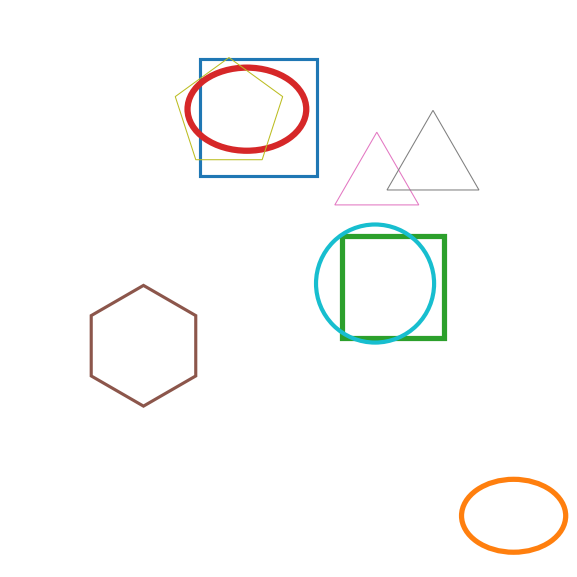[{"shape": "square", "thickness": 1.5, "radius": 0.5, "center": [0.448, 0.796]}, {"shape": "oval", "thickness": 2.5, "radius": 0.45, "center": [0.889, 0.106]}, {"shape": "square", "thickness": 2.5, "radius": 0.44, "center": [0.68, 0.502]}, {"shape": "oval", "thickness": 3, "radius": 0.51, "center": [0.428, 0.81]}, {"shape": "hexagon", "thickness": 1.5, "radius": 0.52, "center": [0.248, 0.4]}, {"shape": "triangle", "thickness": 0.5, "radius": 0.42, "center": [0.652, 0.686]}, {"shape": "triangle", "thickness": 0.5, "radius": 0.46, "center": [0.75, 0.716]}, {"shape": "pentagon", "thickness": 0.5, "radius": 0.49, "center": [0.396, 0.802]}, {"shape": "circle", "thickness": 2, "radius": 0.51, "center": [0.649, 0.508]}]